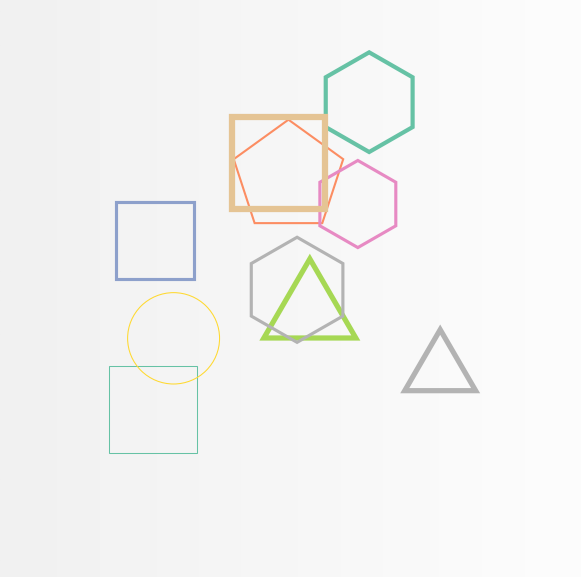[{"shape": "square", "thickness": 0.5, "radius": 0.38, "center": [0.263, 0.29]}, {"shape": "hexagon", "thickness": 2, "radius": 0.43, "center": [0.635, 0.822]}, {"shape": "pentagon", "thickness": 1, "radius": 0.5, "center": [0.496, 0.693]}, {"shape": "square", "thickness": 1.5, "radius": 0.33, "center": [0.267, 0.583]}, {"shape": "hexagon", "thickness": 1.5, "radius": 0.38, "center": [0.616, 0.646]}, {"shape": "triangle", "thickness": 2.5, "radius": 0.46, "center": [0.533, 0.46]}, {"shape": "circle", "thickness": 0.5, "radius": 0.4, "center": [0.299, 0.413]}, {"shape": "square", "thickness": 3, "radius": 0.4, "center": [0.479, 0.717]}, {"shape": "triangle", "thickness": 2.5, "radius": 0.35, "center": [0.757, 0.358]}, {"shape": "hexagon", "thickness": 1.5, "radius": 0.45, "center": [0.511, 0.497]}]